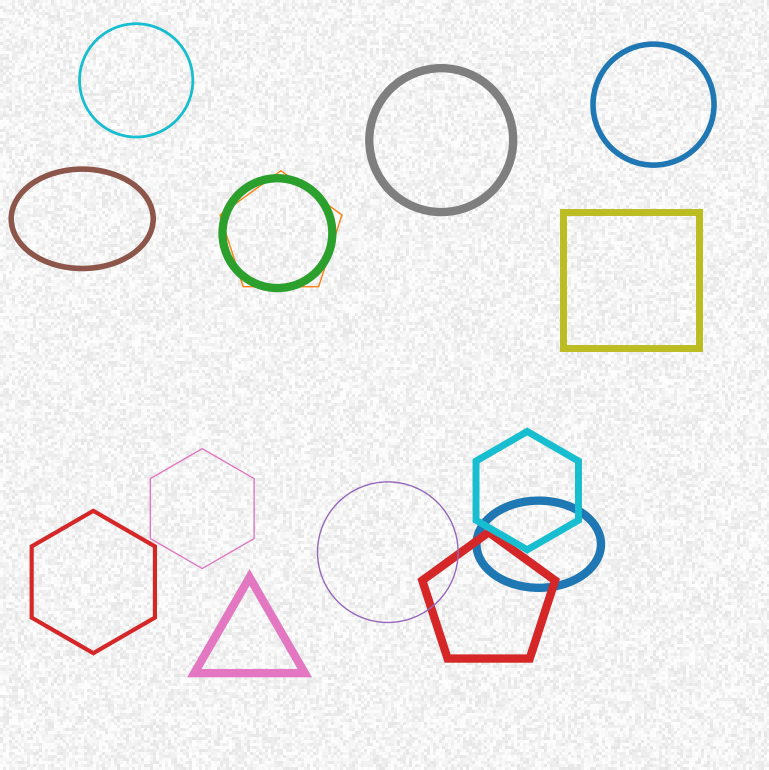[{"shape": "circle", "thickness": 2, "radius": 0.39, "center": [0.849, 0.864]}, {"shape": "oval", "thickness": 3, "radius": 0.4, "center": [0.7, 0.293]}, {"shape": "pentagon", "thickness": 0.5, "radius": 0.42, "center": [0.365, 0.695]}, {"shape": "circle", "thickness": 3, "radius": 0.36, "center": [0.36, 0.697]}, {"shape": "hexagon", "thickness": 1.5, "radius": 0.46, "center": [0.121, 0.244]}, {"shape": "pentagon", "thickness": 3, "radius": 0.45, "center": [0.635, 0.218]}, {"shape": "circle", "thickness": 0.5, "radius": 0.46, "center": [0.504, 0.283]}, {"shape": "oval", "thickness": 2, "radius": 0.46, "center": [0.107, 0.716]}, {"shape": "hexagon", "thickness": 0.5, "radius": 0.39, "center": [0.263, 0.339]}, {"shape": "triangle", "thickness": 3, "radius": 0.41, "center": [0.324, 0.167]}, {"shape": "circle", "thickness": 3, "radius": 0.47, "center": [0.573, 0.818]}, {"shape": "square", "thickness": 2.5, "radius": 0.44, "center": [0.82, 0.637]}, {"shape": "circle", "thickness": 1, "radius": 0.37, "center": [0.177, 0.896]}, {"shape": "hexagon", "thickness": 2.5, "radius": 0.38, "center": [0.685, 0.363]}]